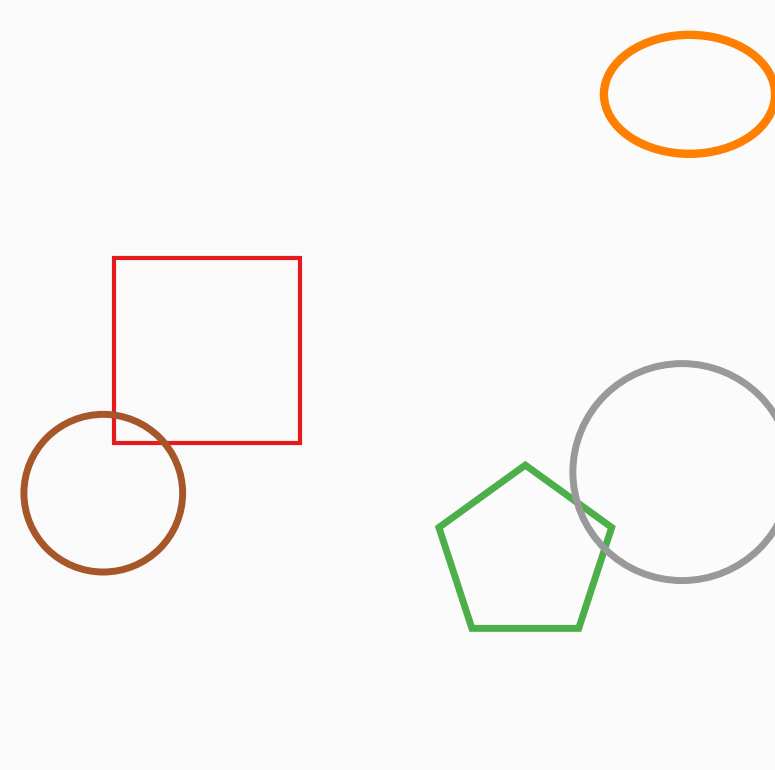[{"shape": "square", "thickness": 1.5, "radius": 0.6, "center": [0.267, 0.545]}, {"shape": "pentagon", "thickness": 2.5, "radius": 0.59, "center": [0.678, 0.279]}, {"shape": "oval", "thickness": 3, "radius": 0.55, "center": [0.89, 0.878]}, {"shape": "circle", "thickness": 2.5, "radius": 0.51, "center": [0.133, 0.36]}, {"shape": "circle", "thickness": 2.5, "radius": 0.7, "center": [0.88, 0.387]}]